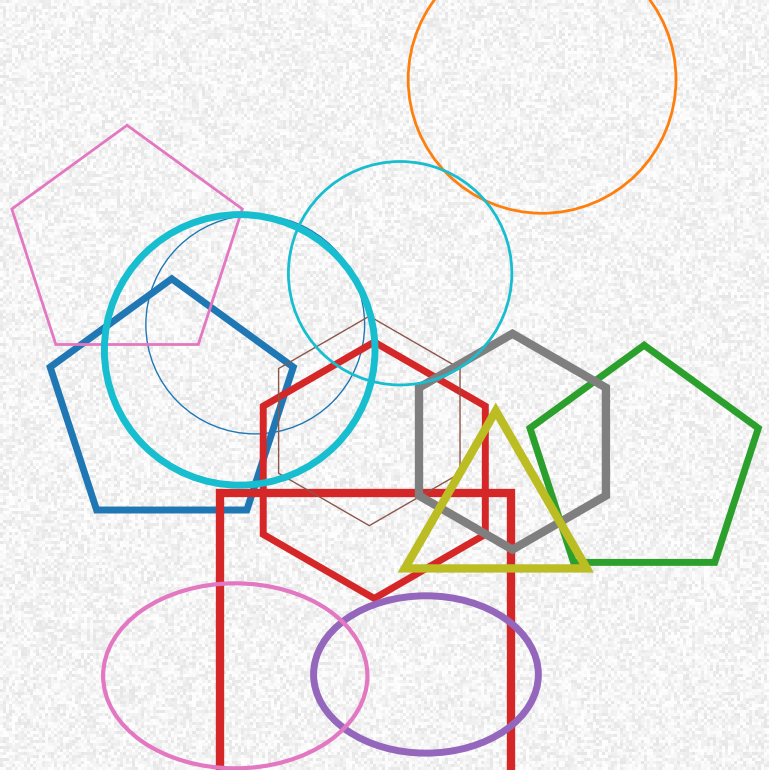[{"shape": "pentagon", "thickness": 2.5, "radius": 0.83, "center": [0.223, 0.472]}, {"shape": "circle", "thickness": 0.5, "radius": 0.71, "center": [0.331, 0.579]}, {"shape": "circle", "thickness": 1, "radius": 0.87, "center": [0.704, 0.897]}, {"shape": "pentagon", "thickness": 2.5, "radius": 0.78, "center": [0.837, 0.396]}, {"shape": "square", "thickness": 3, "radius": 0.94, "center": [0.475, 0.171]}, {"shape": "hexagon", "thickness": 2.5, "radius": 0.83, "center": [0.486, 0.389]}, {"shape": "oval", "thickness": 2.5, "radius": 0.73, "center": [0.553, 0.124]}, {"shape": "hexagon", "thickness": 0.5, "radius": 0.68, "center": [0.48, 0.453]}, {"shape": "pentagon", "thickness": 1, "radius": 0.79, "center": [0.165, 0.68]}, {"shape": "oval", "thickness": 1.5, "radius": 0.86, "center": [0.306, 0.122]}, {"shape": "hexagon", "thickness": 3, "radius": 0.7, "center": [0.666, 0.426]}, {"shape": "triangle", "thickness": 3, "radius": 0.68, "center": [0.644, 0.33]}, {"shape": "circle", "thickness": 1, "radius": 0.73, "center": [0.52, 0.645]}, {"shape": "circle", "thickness": 2.5, "radius": 0.88, "center": [0.311, 0.546]}]